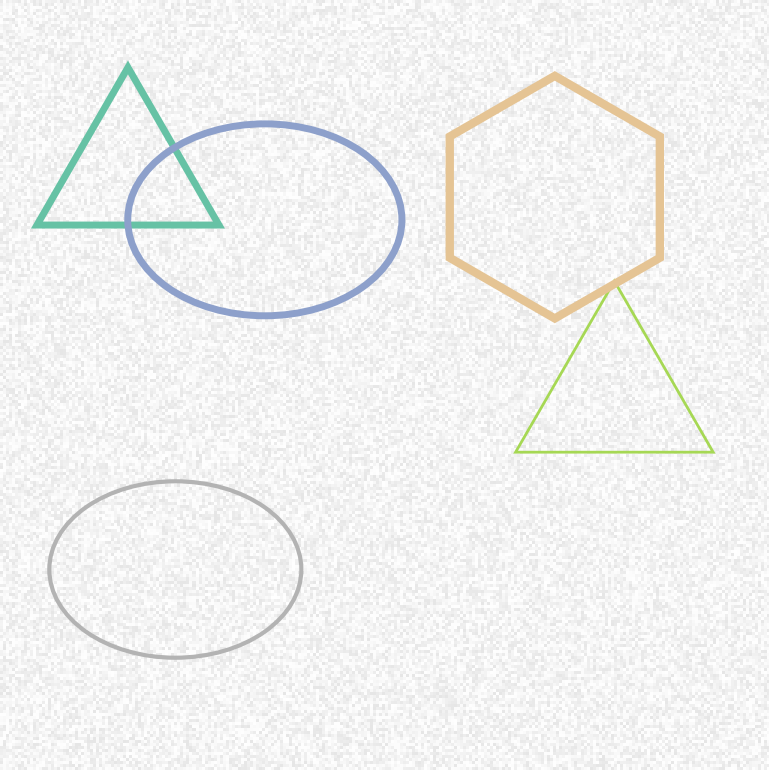[{"shape": "triangle", "thickness": 2.5, "radius": 0.68, "center": [0.166, 0.776]}, {"shape": "oval", "thickness": 2.5, "radius": 0.89, "center": [0.344, 0.715]}, {"shape": "triangle", "thickness": 1, "radius": 0.74, "center": [0.798, 0.487]}, {"shape": "hexagon", "thickness": 3, "radius": 0.79, "center": [0.721, 0.744]}, {"shape": "oval", "thickness": 1.5, "radius": 0.82, "center": [0.228, 0.26]}]